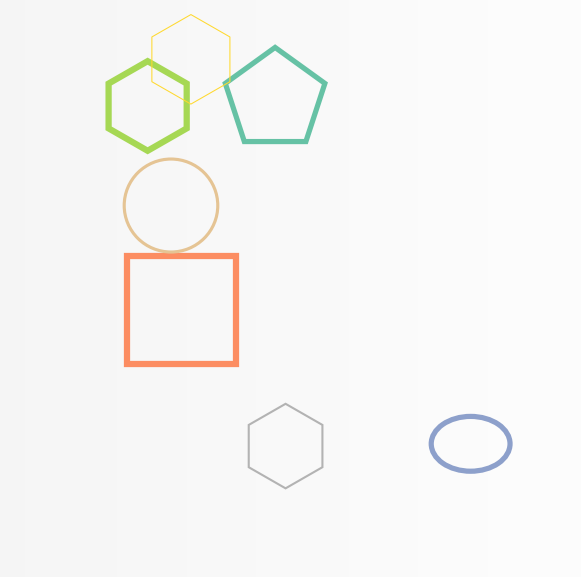[{"shape": "pentagon", "thickness": 2.5, "radius": 0.45, "center": [0.473, 0.827]}, {"shape": "square", "thickness": 3, "radius": 0.47, "center": [0.312, 0.462]}, {"shape": "oval", "thickness": 2.5, "radius": 0.34, "center": [0.81, 0.231]}, {"shape": "hexagon", "thickness": 3, "radius": 0.39, "center": [0.254, 0.816]}, {"shape": "hexagon", "thickness": 0.5, "radius": 0.39, "center": [0.328, 0.896]}, {"shape": "circle", "thickness": 1.5, "radius": 0.4, "center": [0.294, 0.643]}, {"shape": "hexagon", "thickness": 1, "radius": 0.37, "center": [0.491, 0.227]}]